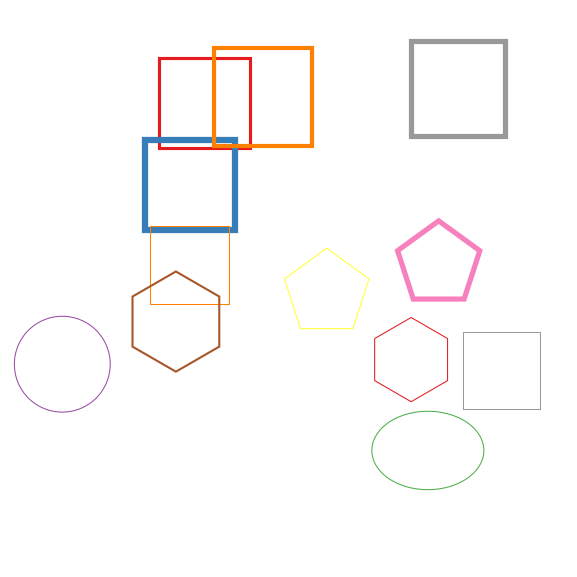[{"shape": "hexagon", "thickness": 0.5, "radius": 0.36, "center": [0.712, 0.376]}, {"shape": "square", "thickness": 1.5, "radius": 0.39, "center": [0.354, 0.821]}, {"shape": "square", "thickness": 3, "radius": 0.39, "center": [0.328, 0.679]}, {"shape": "oval", "thickness": 0.5, "radius": 0.48, "center": [0.741, 0.219]}, {"shape": "circle", "thickness": 0.5, "radius": 0.42, "center": [0.108, 0.368]}, {"shape": "square", "thickness": 0.5, "radius": 0.34, "center": [0.328, 0.54]}, {"shape": "square", "thickness": 2, "radius": 0.42, "center": [0.455, 0.831]}, {"shape": "pentagon", "thickness": 0.5, "radius": 0.39, "center": [0.566, 0.492]}, {"shape": "hexagon", "thickness": 1, "radius": 0.43, "center": [0.305, 0.442]}, {"shape": "pentagon", "thickness": 2.5, "radius": 0.37, "center": [0.76, 0.542]}, {"shape": "square", "thickness": 2.5, "radius": 0.41, "center": [0.793, 0.846]}, {"shape": "square", "thickness": 0.5, "radius": 0.33, "center": [0.868, 0.357]}]